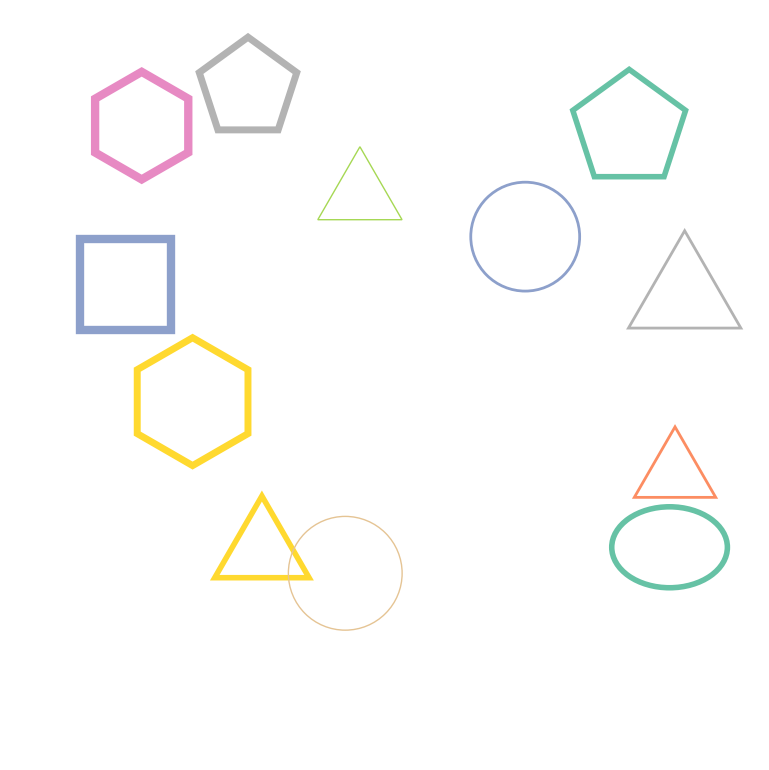[{"shape": "pentagon", "thickness": 2, "radius": 0.39, "center": [0.817, 0.833]}, {"shape": "oval", "thickness": 2, "radius": 0.38, "center": [0.87, 0.289]}, {"shape": "triangle", "thickness": 1, "radius": 0.31, "center": [0.877, 0.385]}, {"shape": "circle", "thickness": 1, "radius": 0.35, "center": [0.682, 0.693]}, {"shape": "square", "thickness": 3, "radius": 0.3, "center": [0.163, 0.63]}, {"shape": "hexagon", "thickness": 3, "radius": 0.35, "center": [0.184, 0.837]}, {"shape": "triangle", "thickness": 0.5, "radius": 0.32, "center": [0.467, 0.746]}, {"shape": "hexagon", "thickness": 2.5, "radius": 0.42, "center": [0.25, 0.478]}, {"shape": "triangle", "thickness": 2, "radius": 0.35, "center": [0.34, 0.285]}, {"shape": "circle", "thickness": 0.5, "radius": 0.37, "center": [0.448, 0.255]}, {"shape": "pentagon", "thickness": 2.5, "radius": 0.33, "center": [0.322, 0.885]}, {"shape": "triangle", "thickness": 1, "radius": 0.42, "center": [0.889, 0.616]}]